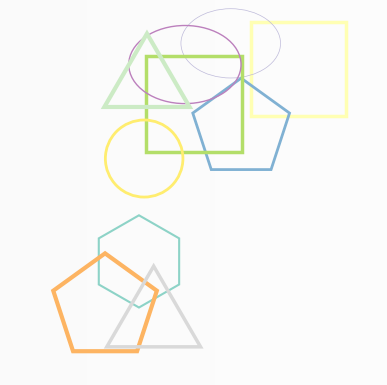[{"shape": "hexagon", "thickness": 1.5, "radius": 0.6, "center": [0.359, 0.321]}, {"shape": "square", "thickness": 2.5, "radius": 0.61, "center": [0.771, 0.821]}, {"shape": "oval", "thickness": 0.5, "radius": 0.64, "center": [0.595, 0.887]}, {"shape": "pentagon", "thickness": 2, "radius": 0.66, "center": [0.622, 0.666]}, {"shape": "pentagon", "thickness": 3, "radius": 0.7, "center": [0.271, 0.201]}, {"shape": "square", "thickness": 2.5, "radius": 0.62, "center": [0.501, 0.73]}, {"shape": "triangle", "thickness": 2.5, "radius": 0.7, "center": [0.397, 0.169]}, {"shape": "oval", "thickness": 1, "radius": 0.72, "center": [0.477, 0.832]}, {"shape": "triangle", "thickness": 3, "radius": 0.64, "center": [0.379, 0.786]}, {"shape": "circle", "thickness": 2, "radius": 0.5, "center": [0.372, 0.588]}]